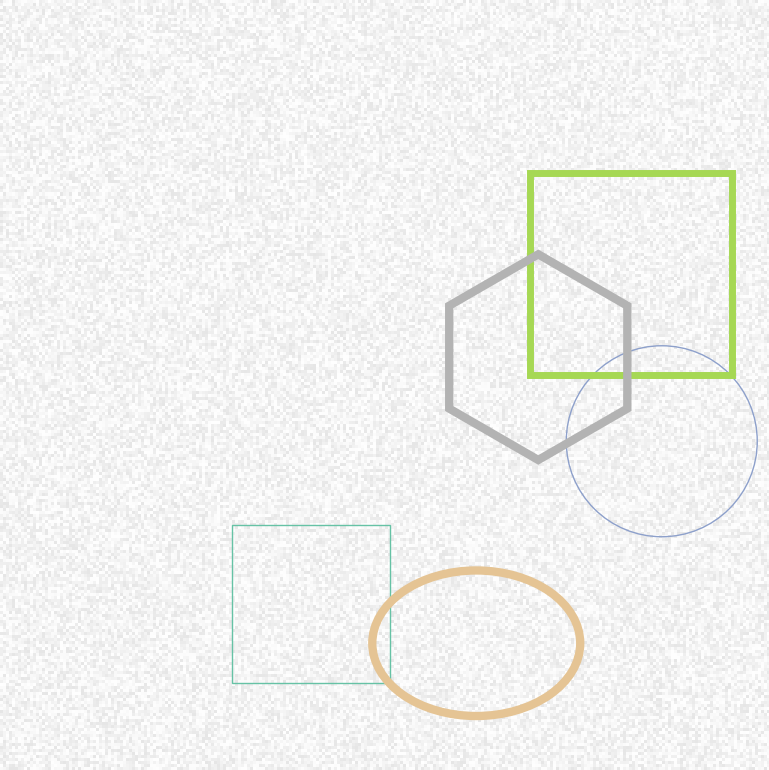[{"shape": "square", "thickness": 0.5, "radius": 0.51, "center": [0.404, 0.216]}, {"shape": "circle", "thickness": 0.5, "radius": 0.62, "center": [0.859, 0.427]}, {"shape": "square", "thickness": 2.5, "radius": 0.66, "center": [0.819, 0.645]}, {"shape": "oval", "thickness": 3, "radius": 0.68, "center": [0.619, 0.165]}, {"shape": "hexagon", "thickness": 3, "radius": 0.67, "center": [0.699, 0.536]}]